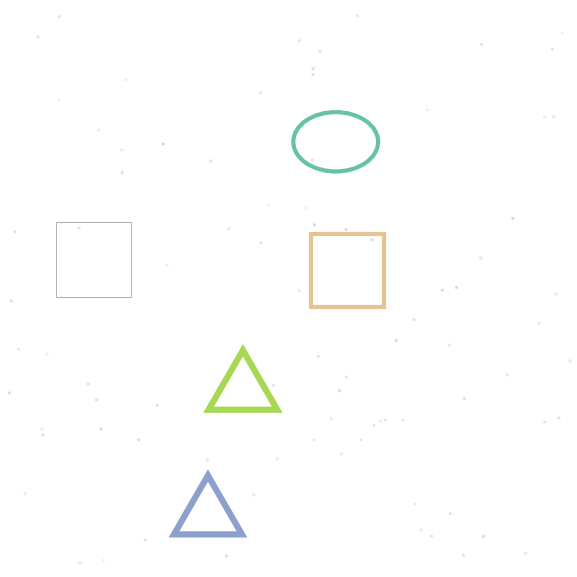[{"shape": "oval", "thickness": 2, "radius": 0.37, "center": [0.581, 0.754]}, {"shape": "triangle", "thickness": 3, "radius": 0.34, "center": [0.36, 0.108]}, {"shape": "triangle", "thickness": 3, "radius": 0.34, "center": [0.421, 0.324]}, {"shape": "square", "thickness": 2, "radius": 0.32, "center": [0.602, 0.53]}, {"shape": "square", "thickness": 0.5, "radius": 0.32, "center": [0.162, 0.55]}]